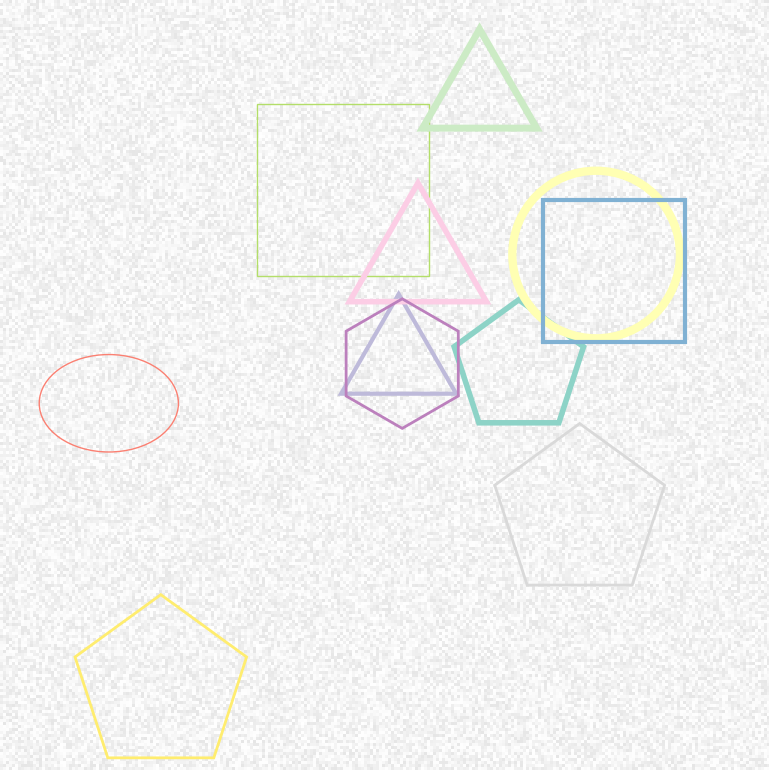[{"shape": "pentagon", "thickness": 2, "radius": 0.44, "center": [0.674, 0.522]}, {"shape": "circle", "thickness": 3, "radius": 0.54, "center": [0.774, 0.669]}, {"shape": "triangle", "thickness": 1.5, "radius": 0.43, "center": [0.518, 0.532]}, {"shape": "oval", "thickness": 0.5, "radius": 0.45, "center": [0.141, 0.476]}, {"shape": "square", "thickness": 1.5, "radius": 0.46, "center": [0.797, 0.649]}, {"shape": "square", "thickness": 0.5, "radius": 0.56, "center": [0.445, 0.753]}, {"shape": "triangle", "thickness": 2, "radius": 0.51, "center": [0.543, 0.66]}, {"shape": "pentagon", "thickness": 1, "radius": 0.58, "center": [0.753, 0.334]}, {"shape": "hexagon", "thickness": 1, "radius": 0.42, "center": [0.522, 0.528]}, {"shape": "triangle", "thickness": 2.5, "radius": 0.43, "center": [0.623, 0.876]}, {"shape": "pentagon", "thickness": 1, "radius": 0.59, "center": [0.209, 0.111]}]